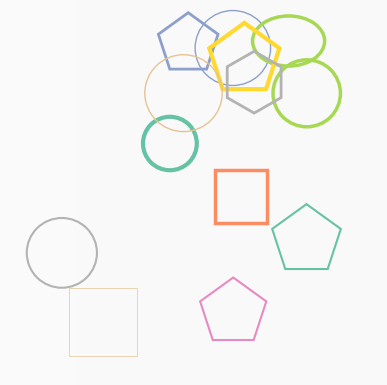[{"shape": "circle", "thickness": 3, "radius": 0.35, "center": [0.438, 0.627]}, {"shape": "pentagon", "thickness": 1.5, "radius": 0.47, "center": [0.791, 0.377]}, {"shape": "square", "thickness": 2.5, "radius": 0.34, "center": [0.622, 0.49]}, {"shape": "pentagon", "thickness": 2, "radius": 0.4, "center": [0.486, 0.886]}, {"shape": "circle", "thickness": 1, "radius": 0.49, "center": [0.601, 0.875]}, {"shape": "pentagon", "thickness": 1.5, "radius": 0.45, "center": [0.602, 0.189]}, {"shape": "circle", "thickness": 2.5, "radius": 0.43, "center": [0.792, 0.758]}, {"shape": "oval", "thickness": 2.5, "radius": 0.47, "center": [0.745, 0.893]}, {"shape": "pentagon", "thickness": 3, "radius": 0.48, "center": [0.631, 0.845]}, {"shape": "circle", "thickness": 1, "radius": 0.5, "center": [0.474, 0.758]}, {"shape": "square", "thickness": 0.5, "radius": 0.44, "center": [0.266, 0.164]}, {"shape": "circle", "thickness": 1.5, "radius": 0.45, "center": [0.16, 0.343]}, {"shape": "hexagon", "thickness": 2, "radius": 0.4, "center": [0.656, 0.787]}]